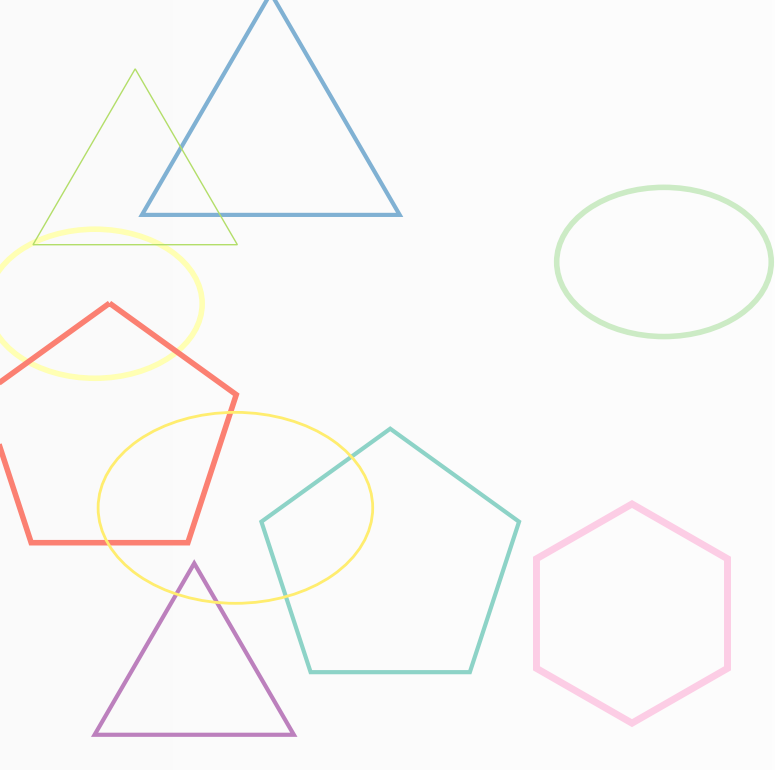[{"shape": "pentagon", "thickness": 1.5, "radius": 0.87, "center": [0.504, 0.268]}, {"shape": "oval", "thickness": 2, "radius": 0.69, "center": [0.123, 0.606]}, {"shape": "pentagon", "thickness": 2, "radius": 0.86, "center": [0.141, 0.434]}, {"shape": "triangle", "thickness": 1.5, "radius": 0.96, "center": [0.349, 0.817]}, {"shape": "triangle", "thickness": 0.5, "radius": 0.76, "center": [0.174, 0.758]}, {"shape": "hexagon", "thickness": 2.5, "radius": 0.71, "center": [0.815, 0.203]}, {"shape": "triangle", "thickness": 1.5, "radius": 0.74, "center": [0.251, 0.12]}, {"shape": "oval", "thickness": 2, "radius": 0.69, "center": [0.857, 0.66]}, {"shape": "oval", "thickness": 1, "radius": 0.89, "center": [0.304, 0.34]}]